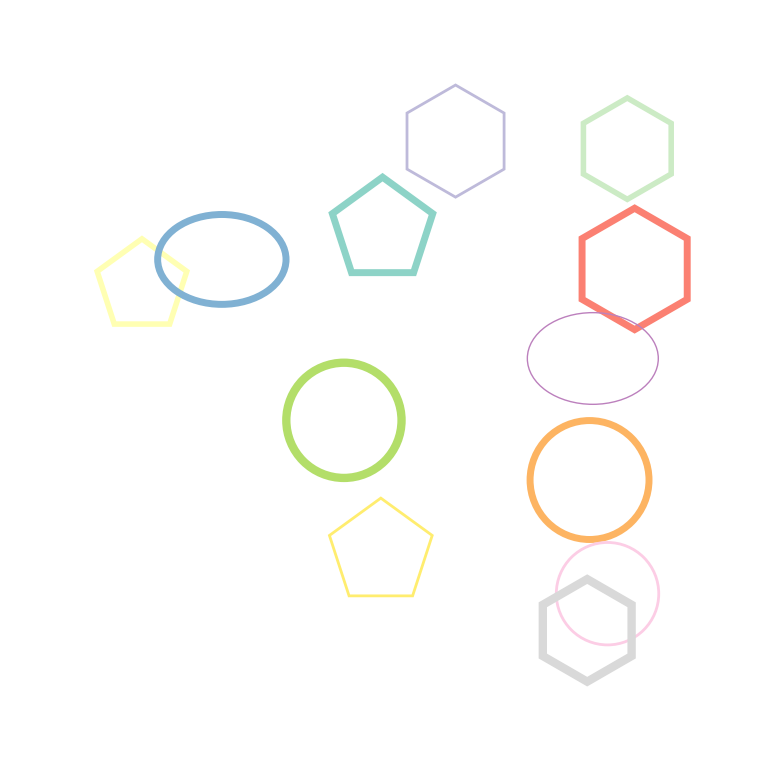[{"shape": "pentagon", "thickness": 2.5, "radius": 0.34, "center": [0.497, 0.701]}, {"shape": "pentagon", "thickness": 2, "radius": 0.31, "center": [0.184, 0.629]}, {"shape": "hexagon", "thickness": 1, "radius": 0.36, "center": [0.592, 0.817]}, {"shape": "hexagon", "thickness": 2.5, "radius": 0.39, "center": [0.824, 0.651]}, {"shape": "oval", "thickness": 2.5, "radius": 0.42, "center": [0.288, 0.663]}, {"shape": "circle", "thickness": 2.5, "radius": 0.39, "center": [0.766, 0.377]}, {"shape": "circle", "thickness": 3, "radius": 0.37, "center": [0.447, 0.454]}, {"shape": "circle", "thickness": 1, "radius": 0.33, "center": [0.789, 0.229]}, {"shape": "hexagon", "thickness": 3, "radius": 0.33, "center": [0.763, 0.181]}, {"shape": "oval", "thickness": 0.5, "radius": 0.43, "center": [0.77, 0.534]}, {"shape": "hexagon", "thickness": 2, "radius": 0.33, "center": [0.815, 0.807]}, {"shape": "pentagon", "thickness": 1, "radius": 0.35, "center": [0.495, 0.283]}]